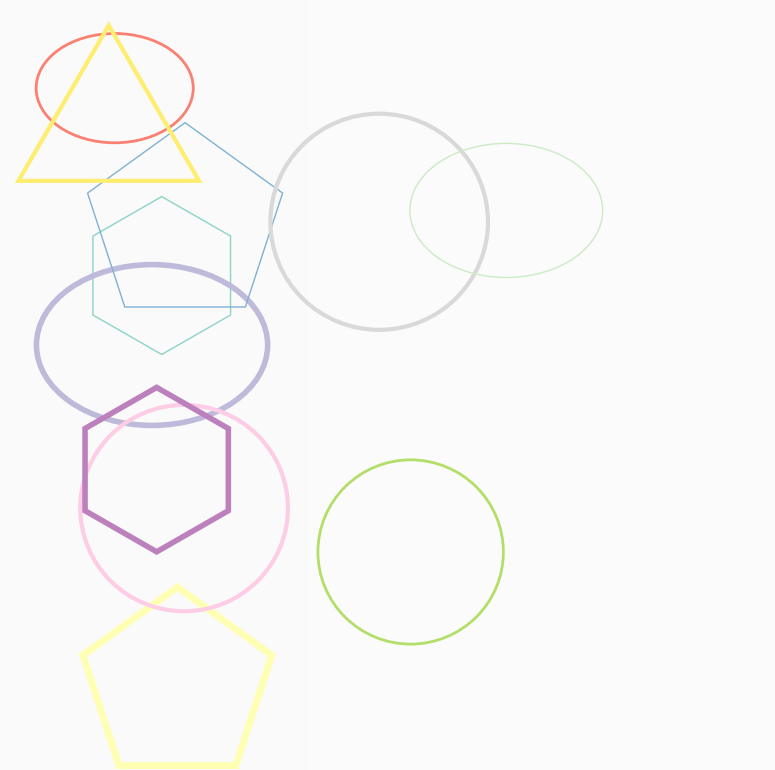[{"shape": "hexagon", "thickness": 0.5, "radius": 0.51, "center": [0.209, 0.642]}, {"shape": "pentagon", "thickness": 2.5, "radius": 0.64, "center": [0.229, 0.109]}, {"shape": "oval", "thickness": 2, "radius": 0.75, "center": [0.196, 0.552]}, {"shape": "oval", "thickness": 1, "radius": 0.51, "center": [0.148, 0.886]}, {"shape": "pentagon", "thickness": 0.5, "radius": 0.66, "center": [0.239, 0.708]}, {"shape": "circle", "thickness": 1, "radius": 0.6, "center": [0.53, 0.283]}, {"shape": "circle", "thickness": 1.5, "radius": 0.67, "center": [0.238, 0.34]}, {"shape": "circle", "thickness": 1.5, "radius": 0.7, "center": [0.489, 0.712]}, {"shape": "hexagon", "thickness": 2, "radius": 0.53, "center": [0.202, 0.39]}, {"shape": "oval", "thickness": 0.5, "radius": 0.62, "center": [0.653, 0.727]}, {"shape": "triangle", "thickness": 1.5, "radius": 0.67, "center": [0.14, 0.832]}]